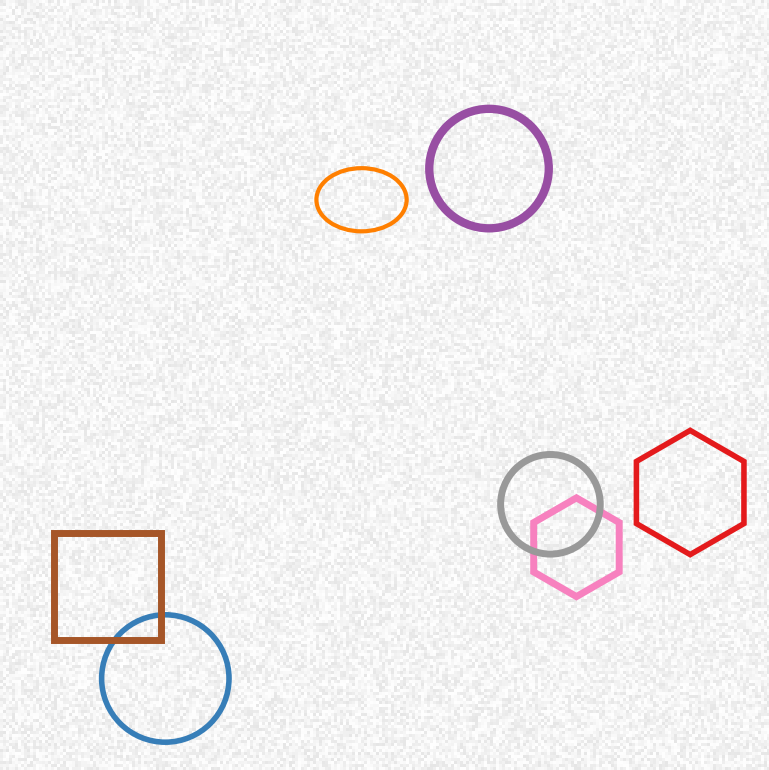[{"shape": "hexagon", "thickness": 2, "radius": 0.4, "center": [0.896, 0.36]}, {"shape": "circle", "thickness": 2, "radius": 0.41, "center": [0.215, 0.119]}, {"shape": "circle", "thickness": 3, "radius": 0.39, "center": [0.635, 0.781]}, {"shape": "oval", "thickness": 1.5, "radius": 0.29, "center": [0.47, 0.741]}, {"shape": "square", "thickness": 2.5, "radius": 0.35, "center": [0.14, 0.238]}, {"shape": "hexagon", "thickness": 2.5, "radius": 0.32, "center": [0.749, 0.289]}, {"shape": "circle", "thickness": 2.5, "radius": 0.32, "center": [0.715, 0.345]}]